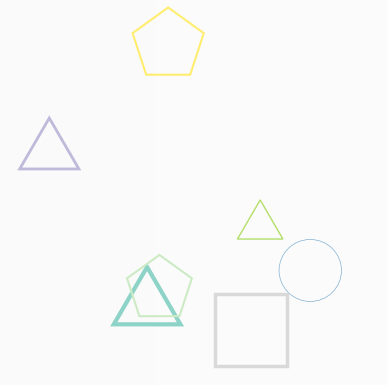[{"shape": "triangle", "thickness": 3, "radius": 0.5, "center": [0.38, 0.207]}, {"shape": "triangle", "thickness": 2, "radius": 0.44, "center": [0.127, 0.605]}, {"shape": "circle", "thickness": 0.5, "radius": 0.4, "center": [0.801, 0.297]}, {"shape": "triangle", "thickness": 1, "radius": 0.34, "center": [0.671, 0.413]}, {"shape": "square", "thickness": 2.5, "radius": 0.46, "center": [0.647, 0.143]}, {"shape": "pentagon", "thickness": 1.5, "radius": 0.44, "center": [0.411, 0.25]}, {"shape": "pentagon", "thickness": 1.5, "radius": 0.48, "center": [0.434, 0.884]}]